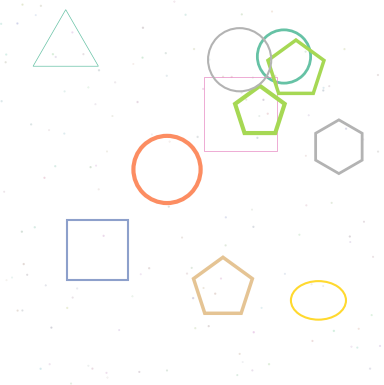[{"shape": "circle", "thickness": 2, "radius": 0.35, "center": [0.738, 0.853]}, {"shape": "triangle", "thickness": 0.5, "radius": 0.49, "center": [0.171, 0.877]}, {"shape": "circle", "thickness": 3, "radius": 0.44, "center": [0.434, 0.56]}, {"shape": "square", "thickness": 1.5, "radius": 0.39, "center": [0.253, 0.35]}, {"shape": "square", "thickness": 0.5, "radius": 0.48, "center": [0.625, 0.703]}, {"shape": "pentagon", "thickness": 3, "radius": 0.34, "center": [0.675, 0.709]}, {"shape": "pentagon", "thickness": 2.5, "radius": 0.38, "center": [0.769, 0.819]}, {"shape": "oval", "thickness": 1.5, "radius": 0.36, "center": [0.827, 0.22]}, {"shape": "pentagon", "thickness": 2.5, "radius": 0.4, "center": [0.579, 0.251]}, {"shape": "hexagon", "thickness": 2, "radius": 0.35, "center": [0.88, 0.619]}, {"shape": "circle", "thickness": 1.5, "radius": 0.41, "center": [0.622, 0.845]}]